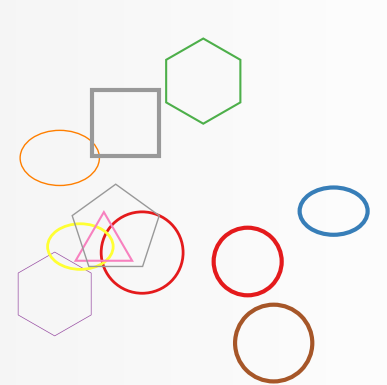[{"shape": "circle", "thickness": 2, "radius": 0.53, "center": [0.367, 0.344]}, {"shape": "circle", "thickness": 3, "radius": 0.44, "center": [0.639, 0.321]}, {"shape": "oval", "thickness": 3, "radius": 0.44, "center": [0.861, 0.452]}, {"shape": "hexagon", "thickness": 1.5, "radius": 0.55, "center": [0.525, 0.789]}, {"shape": "hexagon", "thickness": 0.5, "radius": 0.54, "center": [0.141, 0.236]}, {"shape": "oval", "thickness": 1, "radius": 0.51, "center": [0.154, 0.59]}, {"shape": "oval", "thickness": 2, "radius": 0.42, "center": [0.207, 0.36]}, {"shape": "circle", "thickness": 3, "radius": 0.5, "center": [0.706, 0.109]}, {"shape": "triangle", "thickness": 1.5, "radius": 0.42, "center": [0.268, 0.365]}, {"shape": "pentagon", "thickness": 1, "radius": 0.59, "center": [0.299, 0.403]}, {"shape": "square", "thickness": 3, "radius": 0.43, "center": [0.323, 0.681]}]